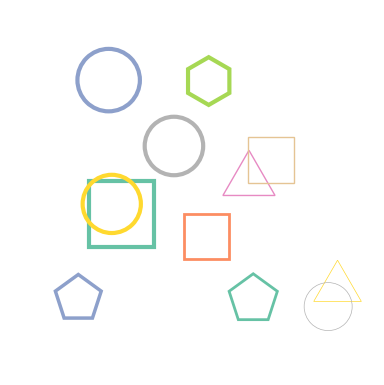[{"shape": "pentagon", "thickness": 2, "radius": 0.33, "center": [0.658, 0.223]}, {"shape": "square", "thickness": 3, "radius": 0.43, "center": [0.316, 0.444]}, {"shape": "square", "thickness": 2, "radius": 0.29, "center": [0.537, 0.385]}, {"shape": "pentagon", "thickness": 2.5, "radius": 0.31, "center": [0.203, 0.224]}, {"shape": "circle", "thickness": 3, "radius": 0.41, "center": [0.282, 0.792]}, {"shape": "triangle", "thickness": 1, "radius": 0.39, "center": [0.647, 0.531]}, {"shape": "hexagon", "thickness": 3, "radius": 0.31, "center": [0.542, 0.789]}, {"shape": "circle", "thickness": 3, "radius": 0.38, "center": [0.29, 0.47]}, {"shape": "triangle", "thickness": 0.5, "radius": 0.36, "center": [0.877, 0.253]}, {"shape": "square", "thickness": 1, "radius": 0.3, "center": [0.704, 0.584]}, {"shape": "circle", "thickness": 0.5, "radius": 0.31, "center": [0.852, 0.204]}, {"shape": "circle", "thickness": 3, "radius": 0.38, "center": [0.452, 0.621]}]